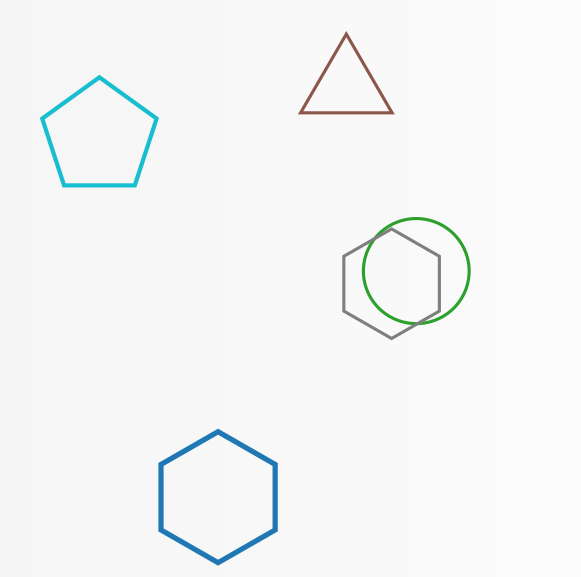[{"shape": "hexagon", "thickness": 2.5, "radius": 0.57, "center": [0.375, 0.138]}, {"shape": "circle", "thickness": 1.5, "radius": 0.45, "center": [0.716, 0.53]}, {"shape": "triangle", "thickness": 1.5, "radius": 0.45, "center": [0.596, 0.849]}, {"shape": "hexagon", "thickness": 1.5, "radius": 0.47, "center": [0.674, 0.508]}, {"shape": "pentagon", "thickness": 2, "radius": 0.52, "center": [0.171, 0.762]}]